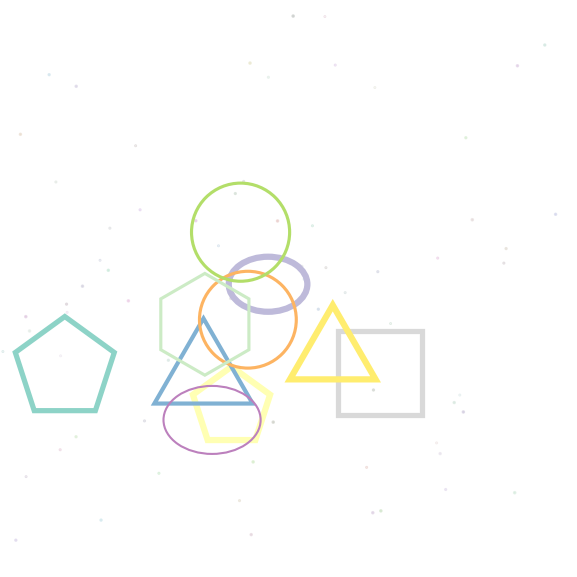[{"shape": "pentagon", "thickness": 2.5, "radius": 0.45, "center": [0.112, 0.361]}, {"shape": "pentagon", "thickness": 3, "radius": 0.35, "center": [0.401, 0.294]}, {"shape": "oval", "thickness": 3, "radius": 0.34, "center": [0.464, 0.507]}, {"shape": "triangle", "thickness": 2, "radius": 0.49, "center": [0.352, 0.349]}, {"shape": "circle", "thickness": 1.5, "radius": 0.42, "center": [0.429, 0.446]}, {"shape": "circle", "thickness": 1.5, "radius": 0.42, "center": [0.417, 0.597]}, {"shape": "square", "thickness": 2.5, "radius": 0.36, "center": [0.658, 0.353]}, {"shape": "oval", "thickness": 1, "radius": 0.42, "center": [0.367, 0.272]}, {"shape": "hexagon", "thickness": 1.5, "radius": 0.44, "center": [0.355, 0.438]}, {"shape": "triangle", "thickness": 3, "radius": 0.43, "center": [0.576, 0.385]}]